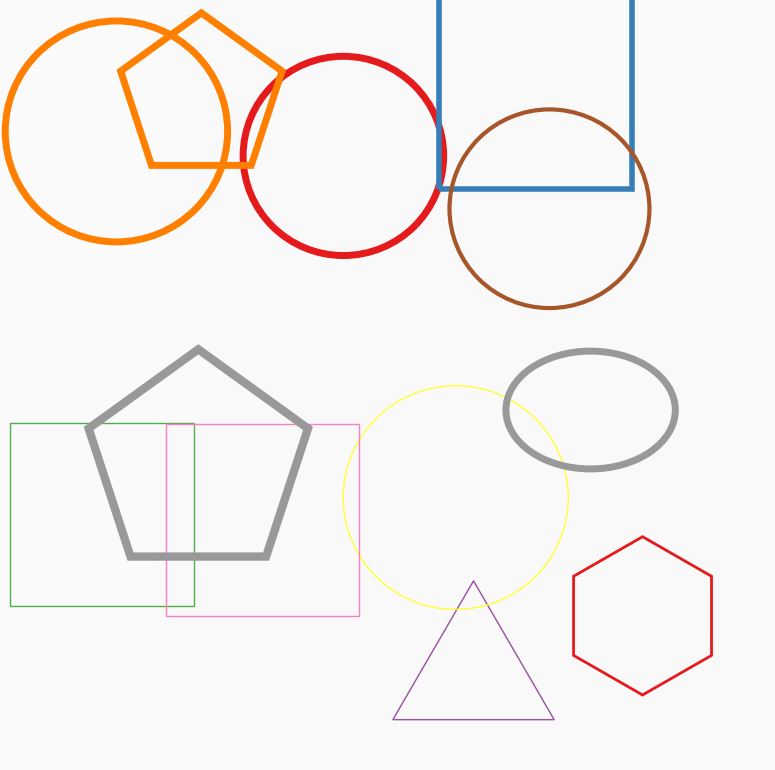[{"shape": "circle", "thickness": 2.5, "radius": 0.65, "center": [0.443, 0.798]}, {"shape": "hexagon", "thickness": 1, "radius": 0.51, "center": [0.829, 0.2]}, {"shape": "square", "thickness": 2, "radius": 0.62, "center": [0.691, 0.879]}, {"shape": "square", "thickness": 0.5, "radius": 0.59, "center": [0.131, 0.332]}, {"shape": "triangle", "thickness": 0.5, "radius": 0.6, "center": [0.611, 0.125]}, {"shape": "pentagon", "thickness": 2.5, "radius": 0.55, "center": [0.26, 0.874]}, {"shape": "circle", "thickness": 2.5, "radius": 0.72, "center": [0.15, 0.829]}, {"shape": "circle", "thickness": 0.5, "radius": 0.73, "center": [0.588, 0.354]}, {"shape": "circle", "thickness": 1.5, "radius": 0.64, "center": [0.709, 0.729]}, {"shape": "square", "thickness": 0.5, "radius": 0.62, "center": [0.339, 0.325]}, {"shape": "pentagon", "thickness": 3, "radius": 0.74, "center": [0.256, 0.398]}, {"shape": "oval", "thickness": 2.5, "radius": 0.55, "center": [0.762, 0.467]}]